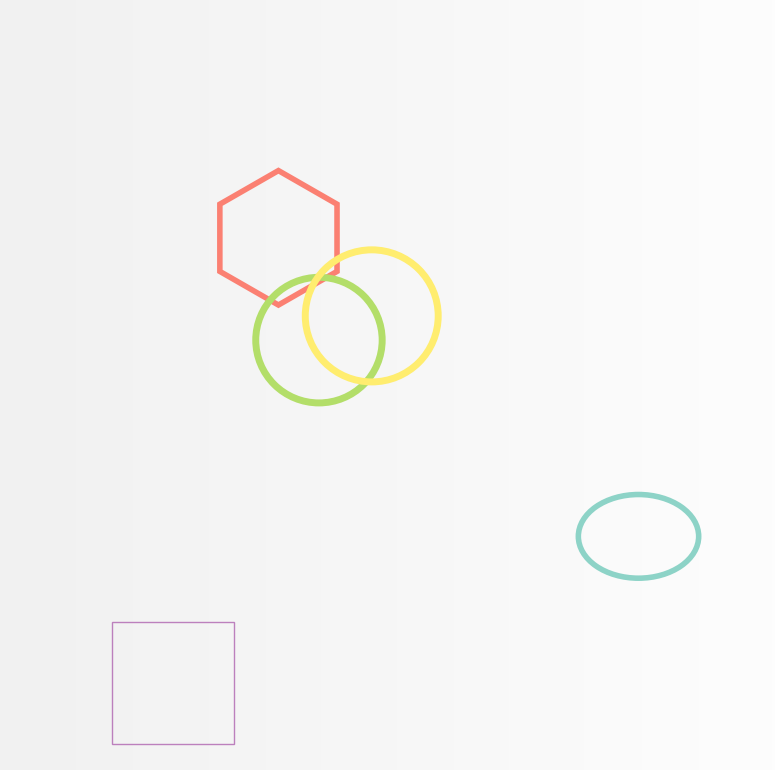[{"shape": "oval", "thickness": 2, "radius": 0.39, "center": [0.824, 0.303]}, {"shape": "hexagon", "thickness": 2, "radius": 0.44, "center": [0.359, 0.691]}, {"shape": "circle", "thickness": 2.5, "radius": 0.41, "center": [0.412, 0.558]}, {"shape": "square", "thickness": 0.5, "radius": 0.4, "center": [0.223, 0.112]}, {"shape": "circle", "thickness": 2.5, "radius": 0.43, "center": [0.48, 0.59]}]